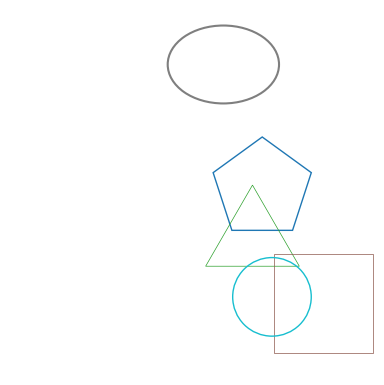[{"shape": "pentagon", "thickness": 1, "radius": 0.67, "center": [0.681, 0.51]}, {"shape": "triangle", "thickness": 0.5, "radius": 0.7, "center": [0.656, 0.379]}, {"shape": "square", "thickness": 0.5, "radius": 0.64, "center": [0.841, 0.211]}, {"shape": "oval", "thickness": 1.5, "radius": 0.72, "center": [0.58, 0.833]}, {"shape": "circle", "thickness": 1, "radius": 0.51, "center": [0.706, 0.229]}]